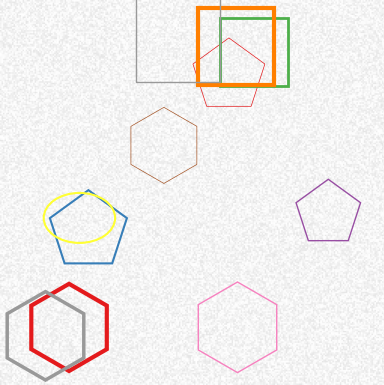[{"shape": "hexagon", "thickness": 3, "radius": 0.57, "center": [0.179, 0.15]}, {"shape": "pentagon", "thickness": 0.5, "radius": 0.49, "center": [0.595, 0.803]}, {"shape": "pentagon", "thickness": 1.5, "radius": 0.53, "center": [0.23, 0.401]}, {"shape": "square", "thickness": 2, "radius": 0.44, "center": [0.66, 0.865]}, {"shape": "pentagon", "thickness": 1, "radius": 0.44, "center": [0.853, 0.446]}, {"shape": "square", "thickness": 3, "radius": 0.5, "center": [0.614, 0.879]}, {"shape": "oval", "thickness": 1.5, "radius": 0.46, "center": [0.206, 0.434]}, {"shape": "hexagon", "thickness": 0.5, "radius": 0.49, "center": [0.426, 0.622]}, {"shape": "hexagon", "thickness": 1, "radius": 0.59, "center": [0.617, 0.15]}, {"shape": "hexagon", "thickness": 2.5, "radius": 0.57, "center": [0.118, 0.128]}, {"shape": "square", "thickness": 1, "radius": 0.55, "center": [0.463, 0.896]}]